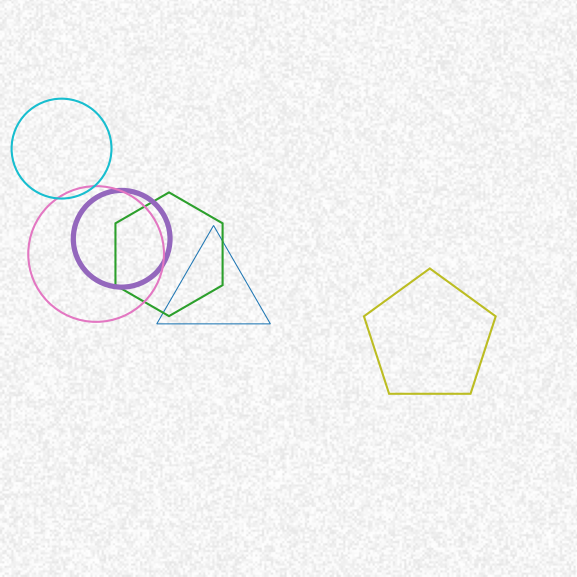[{"shape": "triangle", "thickness": 0.5, "radius": 0.57, "center": [0.37, 0.495]}, {"shape": "hexagon", "thickness": 1, "radius": 0.54, "center": [0.293, 0.559]}, {"shape": "circle", "thickness": 2.5, "radius": 0.42, "center": [0.211, 0.586]}, {"shape": "circle", "thickness": 1, "radius": 0.59, "center": [0.166, 0.559]}, {"shape": "pentagon", "thickness": 1, "radius": 0.6, "center": [0.744, 0.414]}, {"shape": "circle", "thickness": 1, "radius": 0.43, "center": [0.107, 0.742]}]